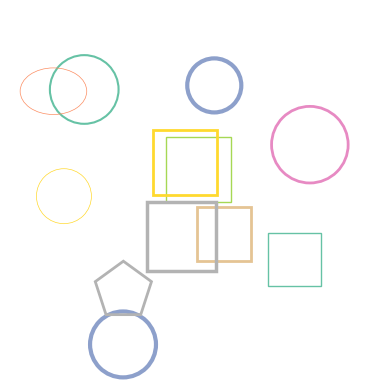[{"shape": "square", "thickness": 1, "radius": 0.34, "center": [0.764, 0.327]}, {"shape": "circle", "thickness": 1.5, "radius": 0.45, "center": [0.219, 0.768]}, {"shape": "oval", "thickness": 0.5, "radius": 0.43, "center": [0.139, 0.763]}, {"shape": "circle", "thickness": 3, "radius": 0.43, "center": [0.32, 0.105]}, {"shape": "circle", "thickness": 3, "radius": 0.35, "center": [0.557, 0.778]}, {"shape": "circle", "thickness": 2, "radius": 0.5, "center": [0.805, 0.624]}, {"shape": "square", "thickness": 1, "radius": 0.43, "center": [0.516, 0.56]}, {"shape": "circle", "thickness": 0.5, "radius": 0.36, "center": [0.166, 0.49]}, {"shape": "square", "thickness": 2, "radius": 0.42, "center": [0.48, 0.577]}, {"shape": "square", "thickness": 2, "radius": 0.35, "center": [0.581, 0.392]}, {"shape": "square", "thickness": 2.5, "radius": 0.44, "center": [0.471, 0.385]}, {"shape": "pentagon", "thickness": 2, "radius": 0.38, "center": [0.32, 0.245]}]